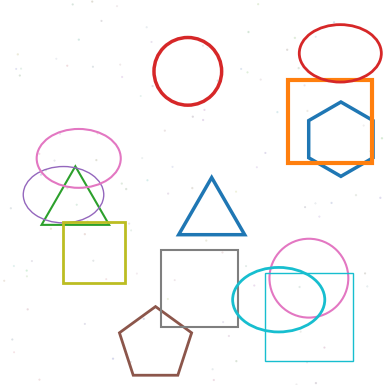[{"shape": "triangle", "thickness": 2.5, "radius": 0.49, "center": [0.55, 0.44]}, {"shape": "hexagon", "thickness": 2.5, "radius": 0.48, "center": [0.885, 0.638]}, {"shape": "square", "thickness": 3, "radius": 0.54, "center": [0.858, 0.685]}, {"shape": "triangle", "thickness": 1.5, "radius": 0.51, "center": [0.196, 0.467]}, {"shape": "oval", "thickness": 2, "radius": 0.53, "center": [0.884, 0.861]}, {"shape": "circle", "thickness": 2.5, "radius": 0.44, "center": [0.488, 0.815]}, {"shape": "oval", "thickness": 1, "radius": 0.52, "center": [0.165, 0.494]}, {"shape": "pentagon", "thickness": 2, "radius": 0.49, "center": [0.404, 0.105]}, {"shape": "circle", "thickness": 1.5, "radius": 0.51, "center": [0.802, 0.277]}, {"shape": "oval", "thickness": 1.5, "radius": 0.55, "center": [0.204, 0.589]}, {"shape": "square", "thickness": 1.5, "radius": 0.5, "center": [0.518, 0.25]}, {"shape": "square", "thickness": 2, "radius": 0.4, "center": [0.244, 0.344]}, {"shape": "oval", "thickness": 2, "radius": 0.6, "center": [0.724, 0.222]}, {"shape": "square", "thickness": 1, "radius": 0.57, "center": [0.803, 0.176]}]